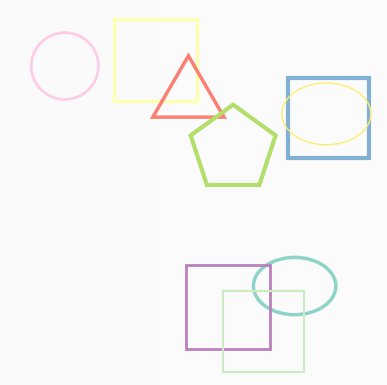[{"shape": "oval", "thickness": 2.5, "radius": 0.53, "center": [0.76, 0.257]}, {"shape": "square", "thickness": 2.5, "radius": 0.54, "center": [0.402, 0.844]}, {"shape": "triangle", "thickness": 2.5, "radius": 0.53, "center": [0.486, 0.749]}, {"shape": "square", "thickness": 3, "radius": 0.52, "center": [0.848, 0.694]}, {"shape": "pentagon", "thickness": 3, "radius": 0.58, "center": [0.602, 0.613]}, {"shape": "circle", "thickness": 2, "radius": 0.43, "center": [0.167, 0.828]}, {"shape": "square", "thickness": 2, "radius": 0.54, "center": [0.589, 0.202]}, {"shape": "square", "thickness": 1.5, "radius": 0.53, "center": [0.68, 0.139]}, {"shape": "oval", "thickness": 1, "radius": 0.57, "center": [0.842, 0.704]}]